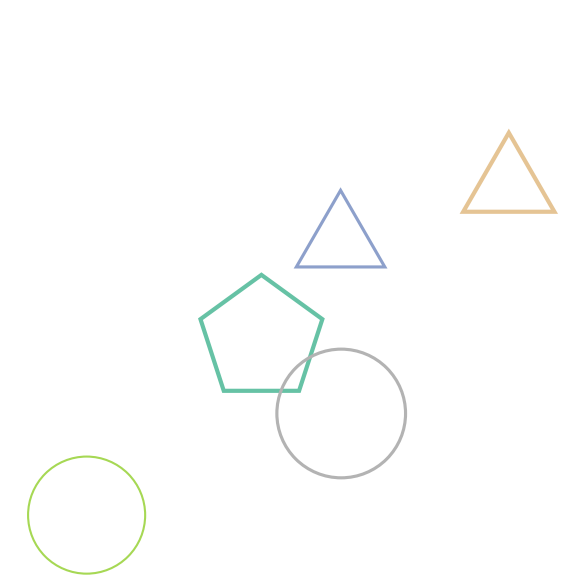[{"shape": "pentagon", "thickness": 2, "radius": 0.55, "center": [0.453, 0.412]}, {"shape": "triangle", "thickness": 1.5, "radius": 0.44, "center": [0.59, 0.581]}, {"shape": "circle", "thickness": 1, "radius": 0.51, "center": [0.15, 0.107]}, {"shape": "triangle", "thickness": 2, "radius": 0.46, "center": [0.881, 0.678]}, {"shape": "circle", "thickness": 1.5, "radius": 0.56, "center": [0.591, 0.283]}]